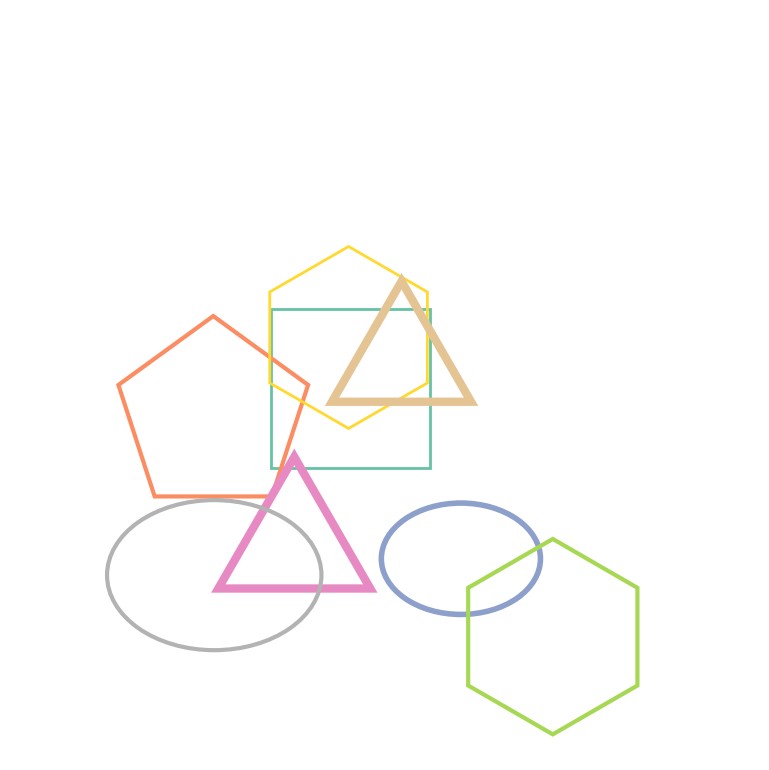[{"shape": "square", "thickness": 1, "radius": 0.52, "center": [0.455, 0.495]}, {"shape": "pentagon", "thickness": 1.5, "radius": 0.65, "center": [0.277, 0.46]}, {"shape": "oval", "thickness": 2, "radius": 0.52, "center": [0.599, 0.274]}, {"shape": "triangle", "thickness": 3, "radius": 0.57, "center": [0.382, 0.293]}, {"shape": "hexagon", "thickness": 1.5, "radius": 0.63, "center": [0.718, 0.173]}, {"shape": "hexagon", "thickness": 1, "radius": 0.59, "center": [0.453, 0.562]}, {"shape": "triangle", "thickness": 3, "radius": 0.52, "center": [0.521, 0.53]}, {"shape": "oval", "thickness": 1.5, "radius": 0.7, "center": [0.278, 0.253]}]